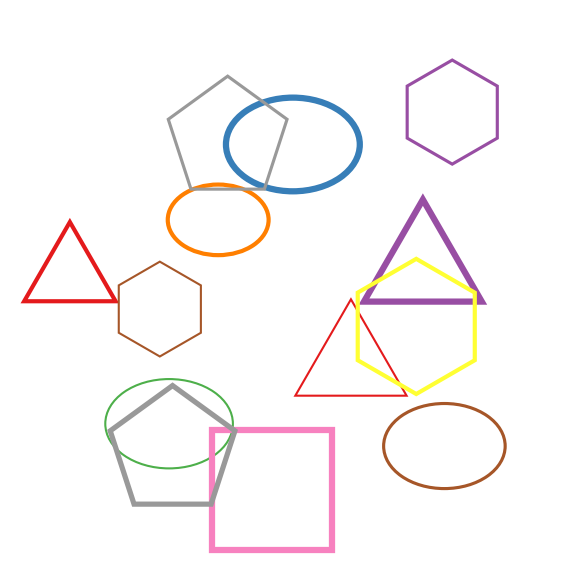[{"shape": "triangle", "thickness": 1, "radius": 0.56, "center": [0.608, 0.37]}, {"shape": "triangle", "thickness": 2, "radius": 0.46, "center": [0.121, 0.523]}, {"shape": "oval", "thickness": 3, "radius": 0.58, "center": [0.507, 0.749]}, {"shape": "oval", "thickness": 1, "radius": 0.55, "center": [0.293, 0.265]}, {"shape": "hexagon", "thickness": 1.5, "radius": 0.45, "center": [0.783, 0.805]}, {"shape": "triangle", "thickness": 3, "radius": 0.59, "center": [0.732, 0.536]}, {"shape": "oval", "thickness": 2, "radius": 0.44, "center": [0.378, 0.618]}, {"shape": "hexagon", "thickness": 2, "radius": 0.59, "center": [0.721, 0.434]}, {"shape": "oval", "thickness": 1.5, "radius": 0.53, "center": [0.77, 0.227]}, {"shape": "hexagon", "thickness": 1, "radius": 0.41, "center": [0.277, 0.464]}, {"shape": "square", "thickness": 3, "radius": 0.52, "center": [0.472, 0.151]}, {"shape": "pentagon", "thickness": 1.5, "radius": 0.54, "center": [0.394, 0.759]}, {"shape": "pentagon", "thickness": 2.5, "radius": 0.57, "center": [0.299, 0.218]}]